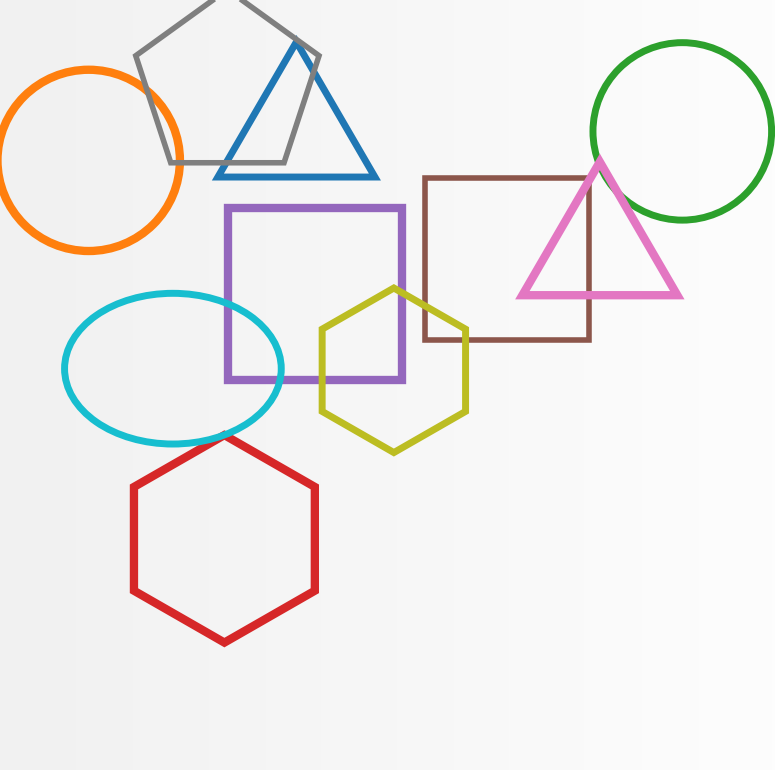[{"shape": "triangle", "thickness": 2.5, "radius": 0.58, "center": [0.382, 0.829]}, {"shape": "circle", "thickness": 3, "radius": 0.59, "center": [0.114, 0.792]}, {"shape": "circle", "thickness": 2.5, "radius": 0.58, "center": [0.88, 0.829]}, {"shape": "hexagon", "thickness": 3, "radius": 0.67, "center": [0.29, 0.3]}, {"shape": "square", "thickness": 3, "radius": 0.56, "center": [0.407, 0.618]}, {"shape": "square", "thickness": 2, "radius": 0.53, "center": [0.654, 0.663]}, {"shape": "triangle", "thickness": 3, "radius": 0.58, "center": [0.774, 0.674]}, {"shape": "pentagon", "thickness": 2, "radius": 0.62, "center": [0.293, 0.889]}, {"shape": "hexagon", "thickness": 2.5, "radius": 0.53, "center": [0.508, 0.519]}, {"shape": "oval", "thickness": 2.5, "radius": 0.7, "center": [0.223, 0.521]}]